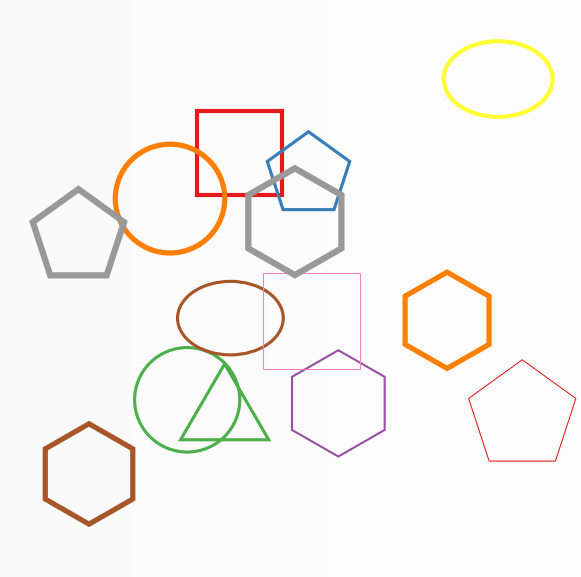[{"shape": "pentagon", "thickness": 0.5, "radius": 0.48, "center": [0.899, 0.279]}, {"shape": "square", "thickness": 2, "radius": 0.37, "center": [0.412, 0.734]}, {"shape": "pentagon", "thickness": 1.5, "radius": 0.37, "center": [0.531, 0.696]}, {"shape": "circle", "thickness": 1.5, "radius": 0.45, "center": [0.322, 0.307]}, {"shape": "triangle", "thickness": 1.5, "radius": 0.44, "center": [0.386, 0.281]}, {"shape": "hexagon", "thickness": 1, "radius": 0.46, "center": [0.582, 0.301]}, {"shape": "hexagon", "thickness": 2.5, "radius": 0.42, "center": [0.769, 0.445]}, {"shape": "circle", "thickness": 2.5, "radius": 0.47, "center": [0.293, 0.655]}, {"shape": "oval", "thickness": 2, "radius": 0.47, "center": [0.857, 0.862]}, {"shape": "oval", "thickness": 1.5, "radius": 0.45, "center": [0.396, 0.448]}, {"shape": "hexagon", "thickness": 2.5, "radius": 0.43, "center": [0.153, 0.178]}, {"shape": "square", "thickness": 0.5, "radius": 0.42, "center": [0.536, 0.443]}, {"shape": "pentagon", "thickness": 3, "radius": 0.41, "center": [0.135, 0.589]}, {"shape": "hexagon", "thickness": 3, "radius": 0.46, "center": [0.507, 0.615]}]